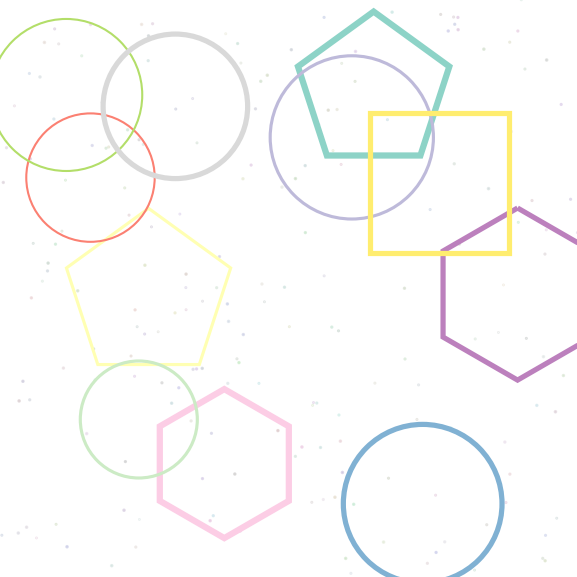[{"shape": "pentagon", "thickness": 3, "radius": 0.69, "center": [0.647, 0.841]}, {"shape": "pentagon", "thickness": 1.5, "radius": 0.75, "center": [0.257, 0.489]}, {"shape": "circle", "thickness": 1.5, "radius": 0.71, "center": [0.609, 0.761]}, {"shape": "circle", "thickness": 1, "radius": 0.56, "center": [0.157, 0.692]}, {"shape": "circle", "thickness": 2.5, "radius": 0.69, "center": [0.732, 0.127]}, {"shape": "circle", "thickness": 1, "radius": 0.66, "center": [0.115, 0.835]}, {"shape": "hexagon", "thickness": 3, "radius": 0.64, "center": [0.388, 0.196]}, {"shape": "circle", "thickness": 2.5, "radius": 0.63, "center": [0.304, 0.815]}, {"shape": "hexagon", "thickness": 2.5, "radius": 0.74, "center": [0.896, 0.49]}, {"shape": "circle", "thickness": 1.5, "radius": 0.51, "center": [0.24, 0.273]}, {"shape": "square", "thickness": 2.5, "radius": 0.6, "center": [0.761, 0.682]}]